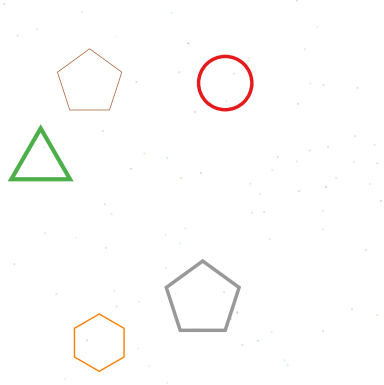[{"shape": "circle", "thickness": 2.5, "radius": 0.35, "center": [0.585, 0.784]}, {"shape": "triangle", "thickness": 3, "radius": 0.44, "center": [0.106, 0.578]}, {"shape": "hexagon", "thickness": 1, "radius": 0.37, "center": [0.258, 0.11]}, {"shape": "pentagon", "thickness": 0.5, "radius": 0.44, "center": [0.233, 0.785]}, {"shape": "pentagon", "thickness": 2.5, "radius": 0.5, "center": [0.527, 0.223]}]